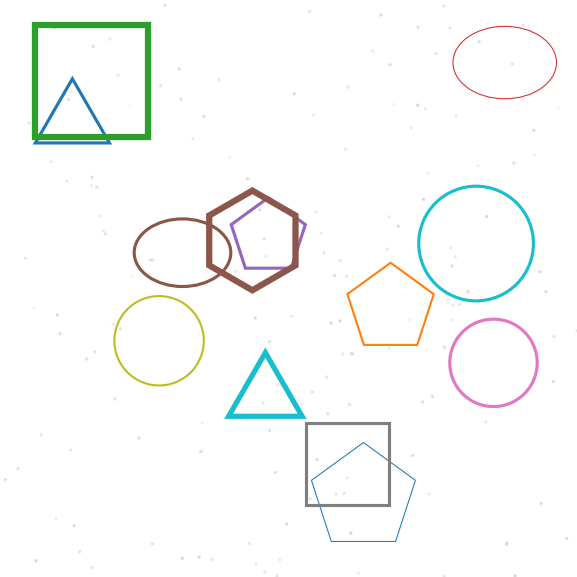[{"shape": "pentagon", "thickness": 0.5, "radius": 0.47, "center": [0.629, 0.138]}, {"shape": "triangle", "thickness": 1.5, "radius": 0.37, "center": [0.125, 0.789]}, {"shape": "pentagon", "thickness": 1, "radius": 0.39, "center": [0.676, 0.466]}, {"shape": "square", "thickness": 3, "radius": 0.49, "center": [0.159, 0.859]}, {"shape": "oval", "thickness": 0.5, "radius": 0.45, "center": [0.874, 0.891]}, {"shape": "pentagon", "thickness": 1.5, "radius": 0.34, "center": [0.465, 0.589]}, {"shape": "oval", "thickness": 1.5, "radius": 0.42, "center": [0.316, 0.562]}, {"shape": "hexagon", "thickness": 3, "radius": 0.43, "center": [0.437, 0.583]}, {"shape": "circle", "thickness": 1.5, "radius": 0.38, "center": [0.855, 0.371]}, {"shape": "square", "thickness": 1.5, "radius": 0.36, "center": [0.602, 0.195]}, {"shape": "circle", "thickness": 1, "radius": 0.39, "center": [0.275, 0.409]}, {"shape": "circle", "thickness": 1.5, "radius": 0.5, "center": [0.824, 0.577]}, {"shape": "triangle", "thickness": 2.5, "radius": 0.37, "center": [0.46, 0.315]}]